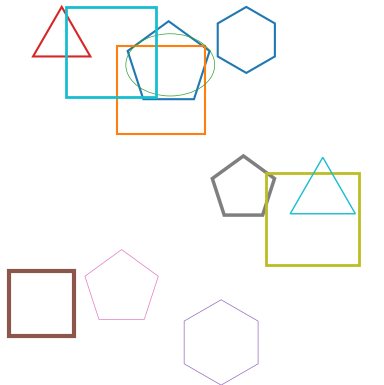[{"shape": "hexagon", "thickness": 1.5, "radius": 0.43, "center": [0.64, 0.896]}, {"shape": "pentagon", "thickness": 1.5, "radius": 0.56, "center": [0.438, 0.833]}, {"shape": "square", "thickness": 1.5, "radius": 0.57, "center": [0.419, 0.767]}, {"shape": "oval", "thickness": 0.5, "radius": 0.58, "center": [0.442, 0.831]}, {"shape": "triangle", "thickness": 1.5, "radius": 0.43, "center": [0.16, 0.896]}, {"shape": "hexagon", "thickness": 0.5, "radius": 0.55, "center": [0.574, 0.111]}, {"shape": "square", "thickness": 3, "radius": 0.42, "center": [0.108, 0.212]}, {"shape": "pentagon", "thickness": 0.5, "radius": 0.5, "center": [0.316, 0.252]}, {"shape": "pentagon", "thickness": 2.5, "radius": 0.42, "center": [0.632, 0.51]}, {"shape": "square", "thickness": 2, "radius": 0.6, "center": [0.812, 0.431]}, {"shape": "triangle", "thickness": 1, "radius": 0.49, "center": [0.838, 0.494]}, {"shape": "square", "thickness": 2, "radius": 0.59, "center": [0.289, 0.865]}]